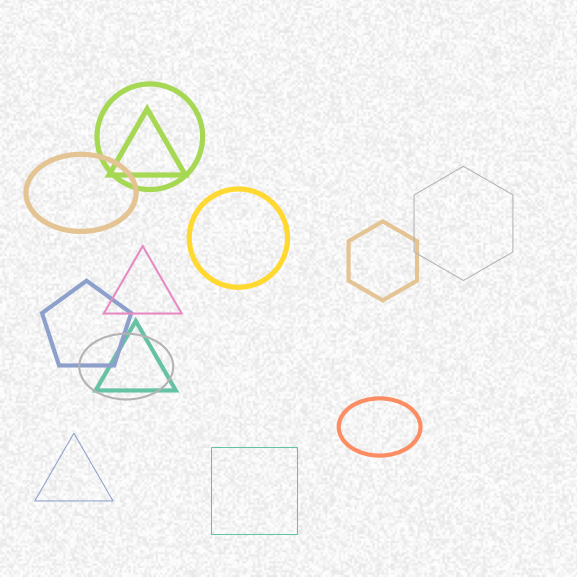[{"shape": "square", "thickness": 0.5, "radius": 0.38, "center": [0.44, 0.15]}, {"shape": "triangle", "thickness": 2, "radius": 0.4, "center": [0.235, 0.363]}, {"shape": "oval", "thickness": 2, "radius": 0.35, "center": [0.657, 0.26]}, {"shape": "triangle", "thickness": 0.5, "radius": 0.39, "center": [0.128, 0.171]}, {"shape": "pentagon", "thickness": 2, "radius": 0.41, "center": [0.15, 0.432]}, {"shape": "triangle", "thickness": 1, "radius": 0.39, "center": [0.247, 0.495]}, {"shape": "triangle", "thickness": 2.5, "radius": 0.38, "center": [0.255, 0.734]}, {"shape": "circle", "thickness": 2.5, "radius": 0.46, "center": [0.259, 0.762]}, {"shape": "circle", "thickness": 2.5, "radius": 0.43, "center": [0.413, 0.587]}, {"shape": "oval", "thickness": 2.5, "radius": 0.48, "center": [0.14, 0.665]}, {"shape": "hexagon", "thickness": 2, "radius": 0.34, "center": [0.663, 0.547]}, {"shape": "hexagon", "thickness": 0.5, "radius": 0.49, "center": [0.803, 0.612]}, {"shape": "oval", "thickness": 1, "radius": 0.41, "center": [0.219, 0.364]}]